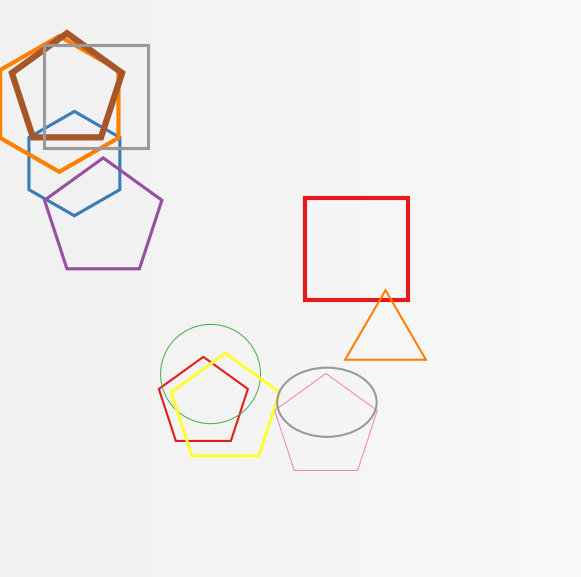[{"shape": "pentagon", "thickness": 1, "radius": 0.4, "center": [0.35, 0.301]}, {"shape": "square", "thickness": 2, "radius": 0.44, "center": [0.613, 0.568]}, {"shape": "hexagon", "thickness": 1.5, "radius": 0.45, "center": [0.128, 0.716]}, {"shape": "circle", "thickness": 0.5, "radius": 0.43, "center": [0.362, 0.351]}, {"shape": "pentagon", "thickness": 1.5, "radius": 0.53, "center": [0.178, 0.62]}, {"shape": "triangle", "thickness": 1, "radius": 0.4, "center": [0.663, 0.416]}, {"shape": "hexagon", "thickness": 2, "radius": 0.59, "center": [0.102, 0.819]}, {"shape": "pentagon", "thickness": 1.5, "radius": 0.49, "center": [0.388, 0.289]}, {"shape": "pentagon", "thickness": 3, "radius": 0.5, "center": [0.115, 0.842]}, {"shape": "pentagon", "thickness": 0.5, "radius": 0.46, "center": [0.561, 0.26]}, {"shape": "oval", "thickness": 1, "radius": 0.43, "center": [0.562, 0.303]}, {"shape": "square", "thickness": 1.5, "radius": 0.45, "center": [0.165, 0.832]}]